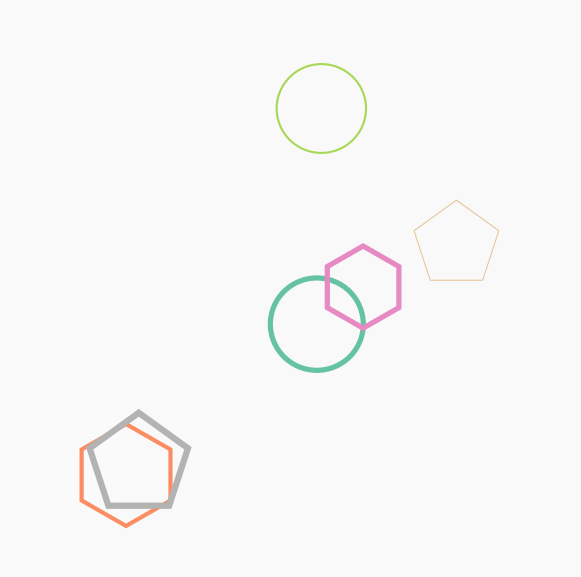[{"shape": "circle", "thickness": 2.5, "radius": 0.4, "center": [0.545, 0.438]}, {"shape": "hexagon", "thickness": 2, "radius": 0.44, "center": [0.217, 0.177]}, {"shape": "hexagon", "thickness": 2.5, "radius": 0.36, "center": [0.625, 0.502]}, {"shape": "circle", "thickness": 1, "radius": 0.38, "center": [0.553, 0.811]}, {"shape": "pentagon", "thickness": 0.5, "radius": 0.38, "center": [0.785, 0.576]}, {"shape": "pentagon", "thickness": 3, "radius": 0.44, "center": [0.239, 0.195]}]